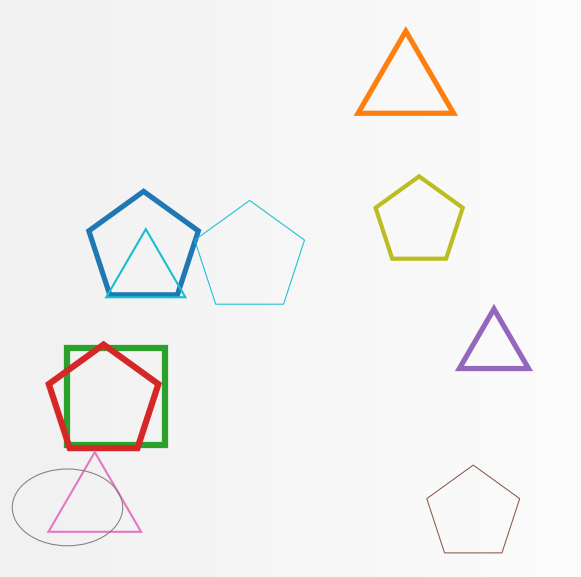[{"shape": "pentagon", "thickness": 2.5, "radius": 0.5, "center": [0.247, 0.569]}, {"shape": "triangle", "thickness": 2.5, "radius": 0.47, "center": [0.698, 0.85]}, {"shape": "square", "thickness": 3, "radius": 0.42, "center": [0.2, 0.312]}, {"shape": "pentagon", "thickness": 3, "radius": 0.5, "center": [0.178, 0.303]}, {"shape": "triangle", "thickness": 2.5, "radius": 0.34, "center": [0.85, 0.395]}, {"shape": "pentagon", "thickness": 0.5, "radius": 0.42, "center": [0.814, 0.11]}, {"shape": "triangle", "thickness": 1, "radius": 0.46, "center": [0.163, 0.124]}, {"shape": "oval", "thickness": 0.5, "radius": 0.47, "center": [0.116, 0.121]}, {"shape": "pentagon", "thickness": 2, "radius": 0.39, "center": [0.721, 0.615]}, {"shape": "pentagon", "thickness": 0.5, "radius": 0.5, "center": [0.429, 0.553]}, {"shape": "triangle", "thickness": 1, "radius": 0.39, "center": [0.251, 0.524]}]